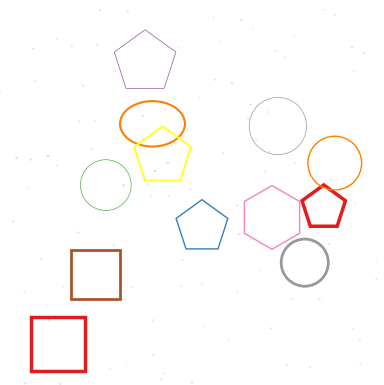[{"shape": "pentagon", "thickness": 2.5, "radius": 0.3, "center": [0.841, 0.46]}, {"shape": "square", "thickness": 2.5, "radius": 0.35, "center": [0.15, 0.106]}, {"shape": "pentagon", "thickness": 1, "radius": 0.35, "center": [0.525, 0.411]}, {"shape": "circle", "thickness": 0.5, "radius": 0.33, "center": [0.275, 0.519]}, {"shape": "pentagon", "thickness": 0.5, "radius": 0.42, "center": [0.377, 0.839]}, {"shape": "oval", "thickness": 1.5, "radius": 0.42, "center": [0.396, 0.678]}, {"shape": "circle", "thickness": 1, "radius": 0.35, "center": [0.869, 0.576]}, {"shape": "pentagon", "thickness": 1.5, "radius": 0.39, "center": [0.422, 0.594]}, {"shape": "square", "thickness": 2, "radius": 0.32, "center": [0.247, 0.286]}, {"shape": "hexagon", "thickness": 1, "radius": 0.41, "center": [0.707, 0.435]}, {"shape": "circle", "thickness": 0.5, "radius": 0.37, "center": [0.722, 0.673]}, {"shape": "circle", "thickness": 2, "radius": 0.31, "center": [0.792, 0.318]}]